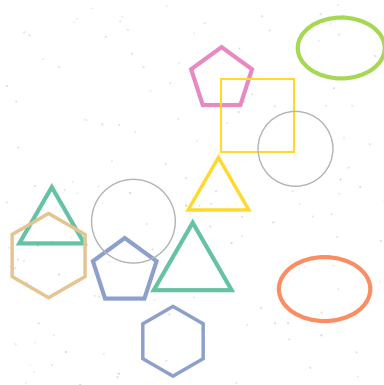[{"shape": "triangle", "thickness": 3, "radius": 0.49, "center": [0.135, 0.416]}, {"shape": "triangle", "thickness": 3, "radius": 0.58, "center": [0.501, 0.305]}, {"shape": "oval", "thickness": 3, "radius": 0.59, "center": [0.843, 0.249]}, {"shape": "hexagon", "thickness": 2.5, "radius": 0.45, "center": [0.449, 0.114]}, {"shape": "pentagon", "thickness": 3, "radius": 0.43, "center": [0.324, 0.295]}, {"shape": "pentagon", "thickness": 3, "radius": 0.42, "center": [0.576, 0.794]}, {"shape": "oval", "thickness": 3, "radius": 0.56, "center": [0.886, 0.875]}, {"shape": "square", "thickness": 1.5, "radius": 0.47, "center": [0.668, 0.699]}, {"shape": "triangle", "thickness": 2.5, "radius": 0.45, "center": [0.567, 0.5]}, {"shape": "hexagon", "thickness": 2.5, "radius": 0.55, "center": [0.126, 0.336]}, {"shape": "circle", "thickness": 1, "radius": 0.49, "center": [0.767, 0.613]}, {"shape": "circle", "thickness": 1, "radius": 0.54, "center": [0.347, 0.425]}]